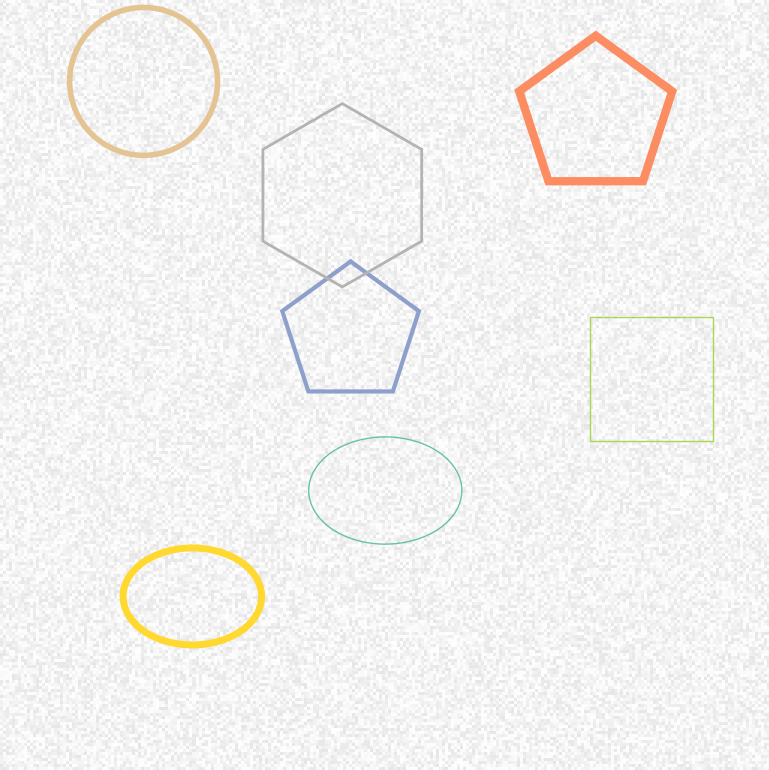[{"shape": "oval", "thickness": 0.5, "radius": 0.5, "center": [0.5, 0.363]}, {"shape": "pentagon", "thickness": 3, "radius": 0.52, "center": [0.774, 0.849]}, {"shape": "pentagon", "thickness": 1.5, "radius": 0.47, "center": [0.455, 0.567]}, {"shape": "square", "thickness": 0.5, "radius": 0.4, "center": [0.846, 0.507]}, {"shape": "oval", "thickness": 2.5, "radius": 0.45, "center": [0.25, 0.225]}, {"shape": "circle", "thickness": 2, "radius": 0.48, "center": [0.186, 0.894]}, {"shape": "hexagon", "thickness": 1, "radius": 0.6, "center": [0.445, 0.746]}]